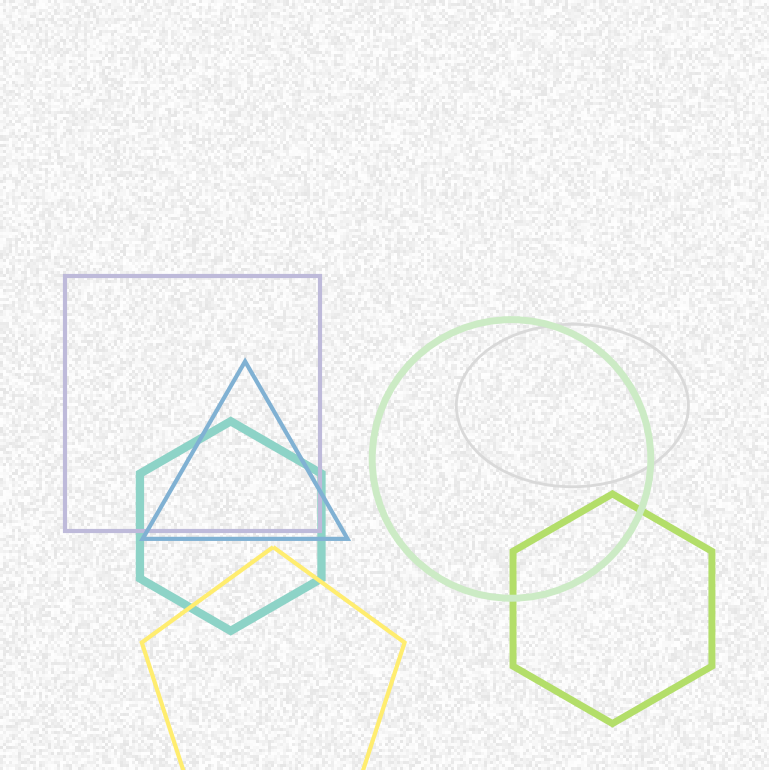[{"shape": "hexagon", "thickness": 3, "radius": 0.68, "center": [0.3, 0.317]}, {"shape": "square", "thickness": 1.5, "radius": 0.83, "center": [0.25, 0.476]}, {"shape": "triangle", "thickness": 1.5, "radius": 0.77, "center": [0.318, 0.377]}, {"shape": "hexagon", "thickness": 2.5, "radius": 0.75, "center": [0.795, 0.209]}, {"shape": "oval", "thickness": 1, "radius": 0.75, "center": [0.743, 0.473]}, {"shape": "circle", "thickness": 2.5, "radius": 0.9, "center": [0.664, 0.404]}, {"shape": "pentagon", "thickness": 1.5, "radius": 0.9, "center": [0.355, 0.11]}]